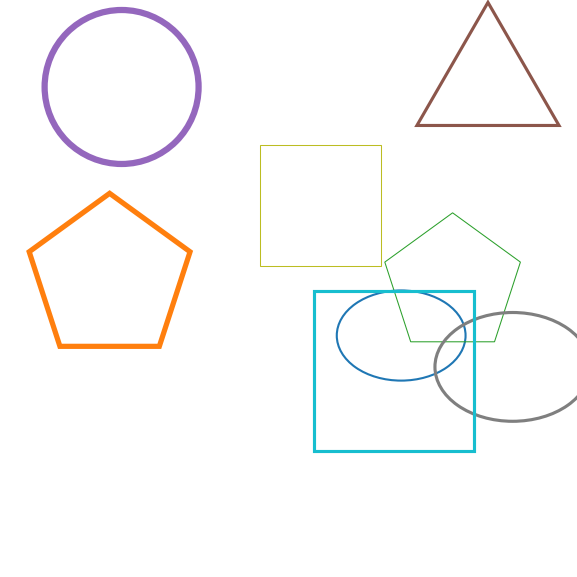[{"shape": "oval", "thickness": 1, "radius": 0.56, "center": [0.695, 0.418]}, {"shape": "pentagon", "thickness": 2.5, "radius": 0.73, "center": [0.19, 0.518]}, {"shape": "pentagon", "thickness": 0.5, "radius": 0.62, "center": [0.784, 0.507]}, {"shape": "circle", "thickness": 3, "radius": 0.67, "center": [0.211, 0.849]}, {"shape": "triangle", "thickness": 1.5, "radius": 0.71, "center": [0.845, 0.853]}, {"shape": "oval", "thickness": 1.5, "radius": 0.67, "center": [0.888, 0.364]}, {"shape": "square", "thickness": 0.5, "radius": 0.52, "center": [0.555, 0.643]}, {"shape": "square", "thickness": 1.5, "radius": 0.69, "center": [0.682, 0.356]}]